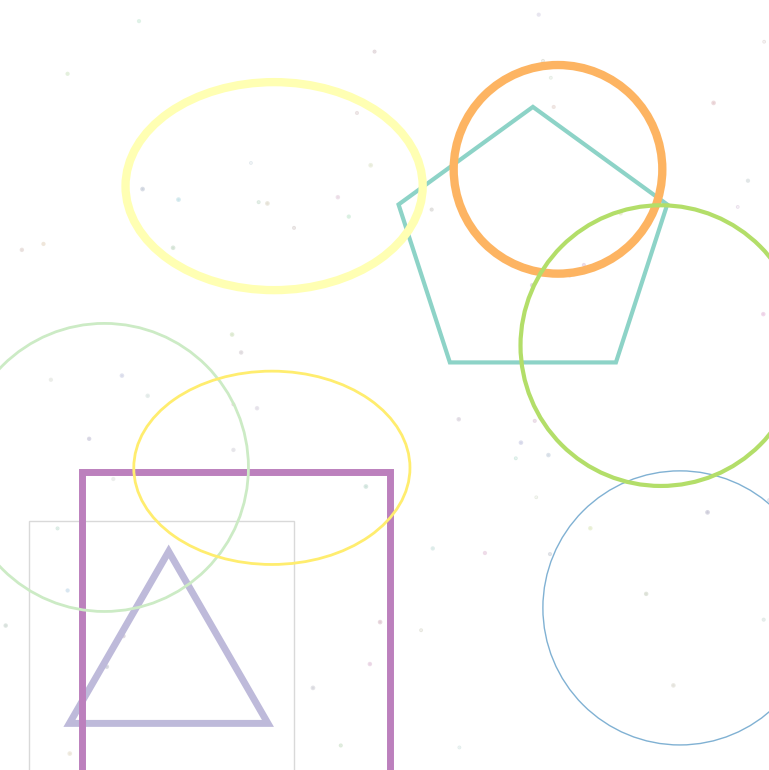[{"shape": "pentagon", "thickness": 1.5, "radius": 0.92, "center": [0.692, 0.678]}, {"shape": "oval", "thickness": 3, "radius": 0.96, "center": [0.356, 0.758]}, {"shape": "triangle", "thickness": 2.5, "radius": 0.74, "center": [0.219, 0.135]}, {"shape": "circle", "thickness": 0.5, "radius": 0.89, "center": [0.883, 0.211]}, {"shape": "circle", "thickness": 3, "radius": 0.68, "center": [0.725, 0.78]}, {"shape": "circle", "thickness": 1.5, "radius": 0.91, "center": [0.858, 0.551]}, {"shape": "square", "thickness": 0.5, "radius": 0.86, "center": [0.21, 0.151]}, {"shape": "square", "thickness": 2.5, "radius": 1.0, "center": [0.306, 0.187]}, {"shape": "circle", "thickness": 1, "radius": 0.94, "center": [0.136, 0.393]}, {"shape": "oval", "thickness": 1, "radius": 0.9, "center": [0.353, 0.392]}]